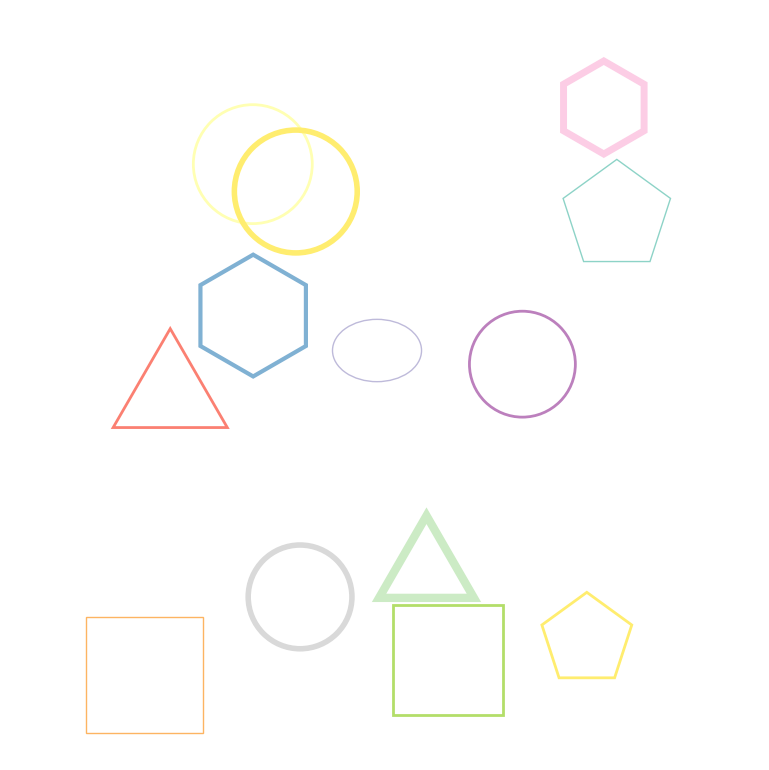[{"shape": "pentagon", "thickness": 0.5, "radius": 0.37, "center": [0.801, 0.72]}, {"shape": "circle", "thickness": 1, "radius": 0.39, "center": [0.328, 0.787]}, {"shape": "oval", "thickness": 0.5, "radius": 0.29, "center": [0.49, 0.545]}, {"shape": "triangle", "thickness": 1, "radius": 0.43, "center": [0.221, 0.488]}, {"shape": "hexagon", "thickness": 1.5, "radius": 0.4, "center": [0.329, 0.59]}, {"shape": "square", "thickness": 0.5, "radius": 0.38, "center": [0.188, 0.124]}, {"shape": "square", "thickness": 1, "radius": 0.36, "center": [0.582, 0.143]}, {"shape": "hexagon", "thickness": 2.5, "radius": 0.3, "center": [0.784, 0.86]}, {"shape": "circle", "thickness": 2, "radius": 0.34, "center": [0.39, 0.225]}, {"shape": "circle", "thickness": 1, "radius": 0.34, "center": [0.678, 0.527]}, {"shape": "triangle", "thickness": 3, "radius": 0.36, "center": [0.554, 0.259]}, {"shape": "pentagon", "thickness": 1, "radius": 0.31, "center": [0.762, 0.169]}, {"shape": "circle", "thickness": 2, "radius": 0.4, "center": [0.384, 0.751]}]